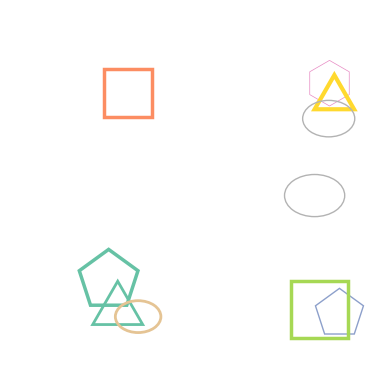[{"shape": "pentagon", "thickness": 2.5, "radius": 0.4, "center": [0.282, 0.272]}, {"shape": "triangle", "thickness": 2, "radius": 0.37, "center": [0.306, 0.195]}, {"shape": "square", "thickness": 2.5, "radius": 0.31, "center": [0.332, 0.758]}, {"shape": "pentagon", "thickness": 1, "radius": 0.33, "center": [0.882, 0.185]}, {"shape": "hexagon", "thickness": 0.5, "radius": 0.3, "center": [0.856, 0.784]}, {"shape": "square", "thickness": 2.5, "radius": 0.37, "center": [0.83, 0.196]}, {"shape": "triangle", "thickness": 3, "radius": 0.3, "center": [0.868, 0.746]}, {"shape": "oval", "thickness": 2, "radius": 0.3, "center": [0.359, 0.178]}, {"shape": "oval", "thickness": 1, "radius": 0.34, "center": [0.854, 0.692]}, {"shape": "oval", "thickness": 1, "radius": 0.39, "center": [0.817, 0.492]}]